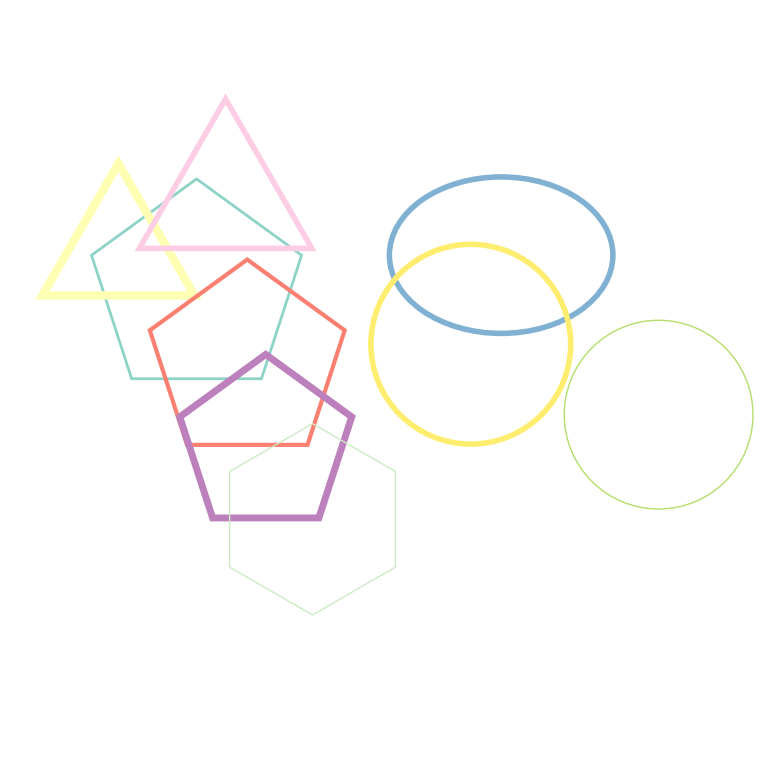[{"shape": "pentagon", "thickness": 1, "radius": 0.72, "center": [0.255, 0.624]}, {"shape": "triangle", "thickness": 3, "radius": 0.57, "center": [0.154, 0.673]}, {"shape": "pentagon", "thickness": 1.5, "radius": 0.67, "center": [0.321, 0.53]}, {"shape": "oval", "thickness": 2, "radius": 0.73, "center": [0.651, 0.669]}, {"shape": "circle", "thickness": 0.5, "radius": 0.61, "center": [0.855, 0.461]}, {"shape": "triangle", "thickness": 2, "radius": 0.65, "center": [0.293, 0.742]}, {"shape": "pentagon", "thickness": 2.5, "radius": 0.59, "center": [0.345, 0.422]}, {"shape": "hexagon", "thickness": 0.5, "radius": 0.62, "center": [0.406, 0.326]}, {"shape": "circle", "thickness": 2, "radius": 0.65, "center": [0.611, 0.553]}]